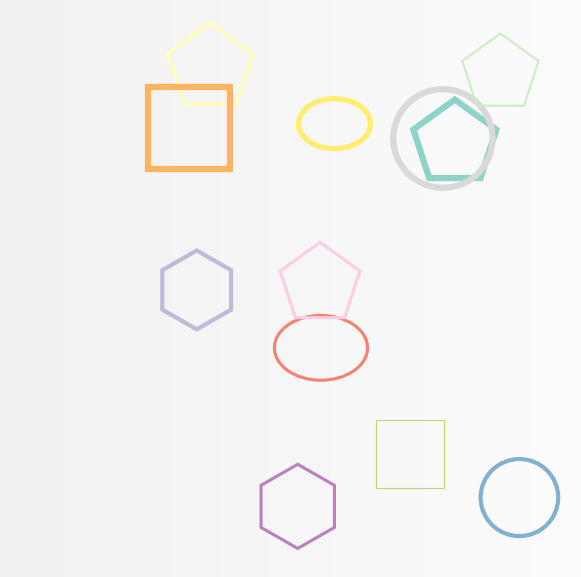[{"shape": "pentagon", "thickness": 3, "radius": 0.38, "center": [0.783, 0.752]}, {"shape": "pentagon", "thickness": 1.5, "radius": 0.38, "center": [0.362, 0.882]}, {"shape": "hexagon", "thickness": 2, "radius": 0.34, "center": [0.338, 0.497]}, {"shape": "oval", "thickness": 1.5, "radius": 0.4, "center": [0.552, 0.397]}, {"shape": "circle", "thickness": 2, "radius": 0.33, "center": [0.894, 0.138]}, {"shape": "square", "thickness": 3, "radius": 0.35, "center": [0.325, 0.778]}, {"shape": "square", "thickness": 0.5, "radius": 0.3, "center": [0.705, 0.214]}, {"shape": "pentagon", "thickness": 1.5, "radius": 0.36, "center": [0.551, 0.507]}, {"shape": "circle", "thickness": 3, "radius": 0.43, "center": [0.762, 0.759]}, {"shape": "hexagon", "thickness": 1.5, "radius": 0.36, "center": [0.512, 0.122]}, {"shape": "pentagon", "thickness": 1, "radius": 0.35, "center": [0.861, 0.872]}, {"shape": "oval", "thickness": 2.5, "radius": 0.31, "center": [0.576, 0.785]}]